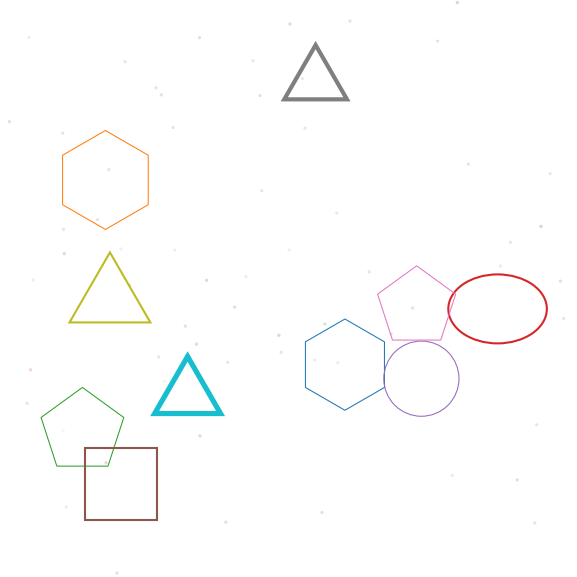[{"shape": "hexagon", "thickness": 0.5, "radius": 0.4, "center": [0.597, 0.368]}, {"shape": "hexagon", "thickness": 0.5, "radius": 0.43, "center": [0.183, 0.687]}, {"shape": "pentagon", "thickness": 0.5, "radius": 0.38, "center": [0.143, 0.253]}, {"shape": "oval", "thickness": 1, "radius": 0.43, "center": [0.862, 0.464]}, {"shape": "circle", "thickness": 0.5, "radius": 0.33, "center": [0.73, 0.343]}, {"shape": "square", "thickness": 1, "radius": 0.31, "center": [0.209, 0.161]}, {"shape": "pentagon", "thickness": 0.5, "radius": 0.36, "center": [0.721, 0.468]}, {"shape": "triangle", "thickness": 2, "radius": 0.31, "center": [0.547, 0.858]}, {"shape": "triangle", "thickness": 1, "radius": 0.4, "center": [0.19, 0.481]}, {"shape": "triangle", "thickness": 2.5, "radius": 0.33, "center": [0.325, 0.316]}]